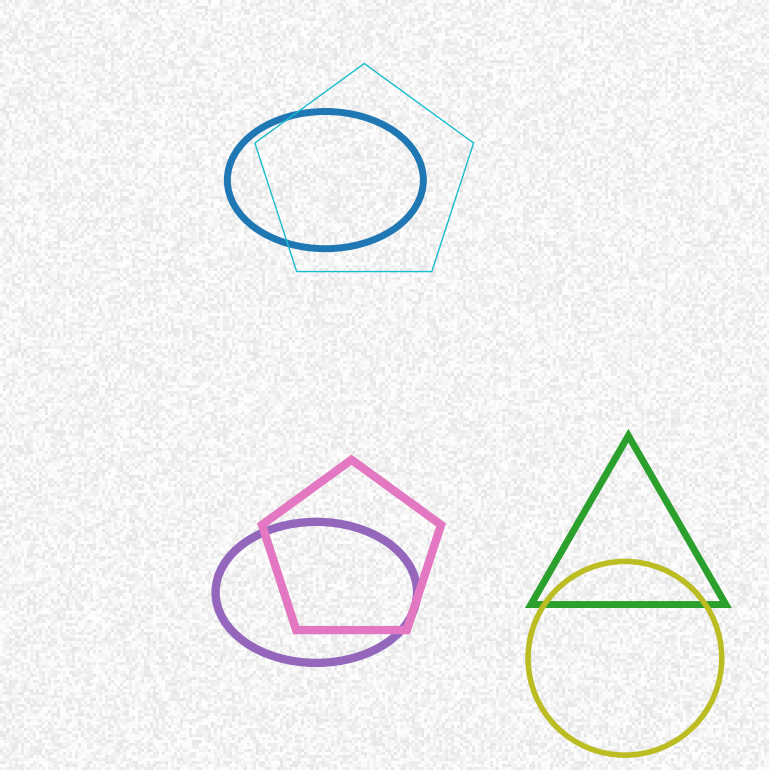[{"shape": "oval", "thickness": 2.5, "radius": 0.64, "center": [0.423, 0.766]}, {"shape": "triangle", "thickness": 2.5, "radius": 0.73, "center": [0.816, 0.288]}, {"shape": "oval", "thickness": 3, "radius": 0.65, "center": [0.411, 0.231]}, {"shape": "pentagon", "thickness": 3, "radius": 0.61, "center": [0.457, 0.281]}, {"shape": "circle", "thickness": 2, "radius": 0.63, "center": [0.812, 0.145]}, {"shape": "pentagon", "thickness": 0.5, "radius": 0.75, "center": [0.473, 0.768]}]